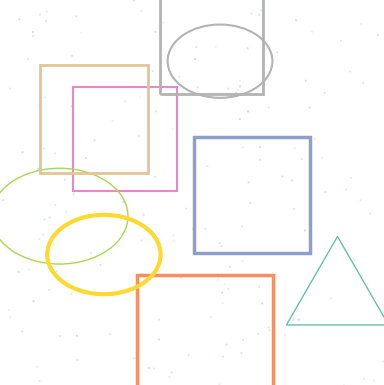[{"shape": "triangle", "thickness": 1, "radius": 0.77, "center": [0.877, 0.233]}, {"shape": "square", "thickness": 2.5, "radius": 0.88, "center": [0.533, 0.109]}, {"shape": "square", "thickness": 2.5, "radius": 0.75, "center": [0.655, 0.493]}, {"shape": "square", "thickness": 1.5, "radius": 0.68, "center": [0.325, 0.64]}, {"shape": "oval", "thickness": 1, "radius": 0.89, "center": [0.155, 0.439]}, {"shape": "oval", "thickness": 3, "radius": 0.74, "center": [0.27, 0.339]}, {"shape": "square", "thickness": 2, "radius": 0.7, "center": [0.244, 0.691]}, {"shape": "oval", "thickness": 1.5, "radius": 0.68, "center": [0.571, 0.841]}, {"shape": "square", "thickness": 2, "radius": 0.67, "center": [0.55, 0.889]}]